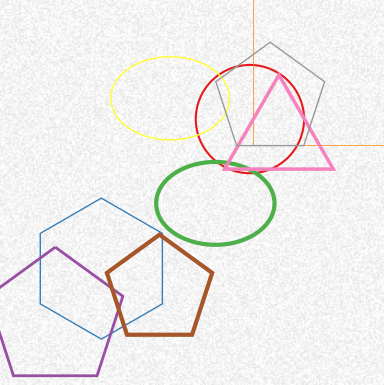[{"shape": "circle", "thickness": 1.5, "radius": 0.7, "center": [0.649, 0.691]}, {"shape": "hexagon", "thickness": 1, "radius": 0.92, "center": [0.263, 0.302]}, {"shape": "oval", "thickness": 3, "radius": 0.77, "center": [0.559, 0.472]}, {"shape": "pentagon", "thickness": 2, "radius": 0.92, "center": [0.144, 0.173]}, {"shape": "square", "thickness": 0.5, "radius": 0.96, "center": [0.848, 0.815]}, {"shape": "oval", "thickness": 1, "radius": 0.77, "center": [0.442, 0.745]}, {"shape": "pentagon", "thickness": 3, "radius": 0.72, "center": [0.414, 0.247]}, {"shape": "triangle", "thickness": 2.5, "radius": 0.82, "center": [0.724, 0.642]}, {"shape": "pentagon", "thickness": 1, "radius": 0.74, "center": [0.702, 0.742]}]